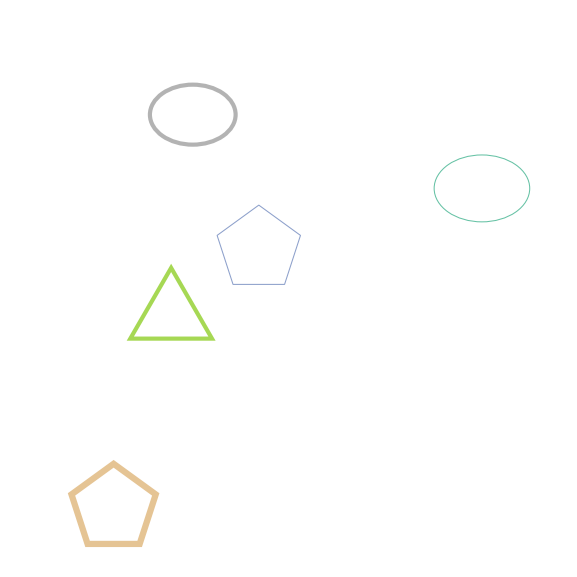[{"shape": "oval", "thickness": 0.5, "radius": 0.41, "center": [0.835, 0.673]}, {"shape": "pentagon", "thickness": 0.5, "radius": 0.38, "center": [0.448, 0.568]}, {"shape": "triangle", "thickness": 2, "radius": 0.41, "center": [0.296, 0.454]}, {"shape": "pentagon", "thickness": 3, "radius": 0.38, "center": [0.197, 0.119]}, {"shape": "oval", "thickness": 2, "radius": 0.37, "center": [0.334, 0.801]}]